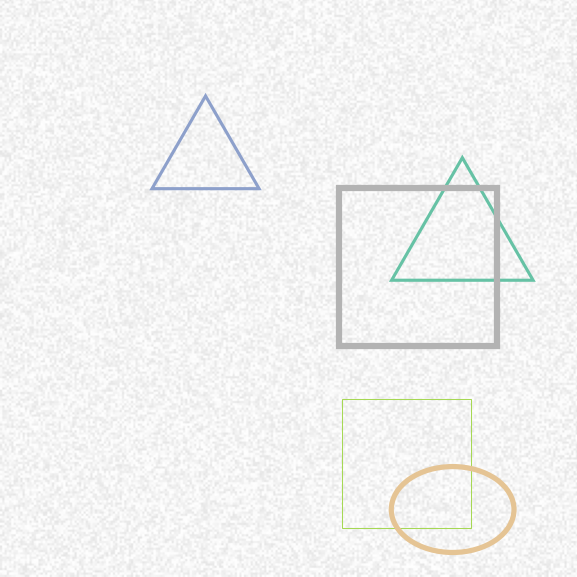[{"shape": "triangle", "thickness": 1.5, "radius": 0.71, "center": [0.801, 0.585]}, {"shape": "triangle", "thickness": 1.5, "radius": 0.54, "center": [0.356, 0.726]}, {"shape": "square", "thickness": 0.5, "radius": 0.56, "center": [0.704, 0.196]}, {"shape": "oval", "thickness": 2.5, "radius": 0.53, "center": [0.784, 0.117]}, {"shape": "square", "thickness": 3, "radius": 0.68, "center": [0.724, 0.537]}]